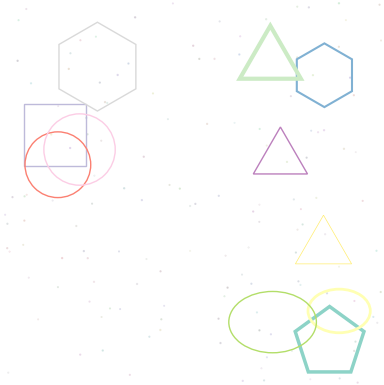[{"shape": "pentagon", "thickness": 2.5, "radius": 0.47, "center": [0.856, 0.11]}, {"shape": "oval", "thickness": 2, "radius": 0.4, "center": [0.881, 0.192]}, {"shape": "square", "thickness": 1, "radius": 0.4, "center": [0.143, 0.648]}, {"shape": "circle", "thickness": 1, "radius": 0.43, "center": [0.15, 0.572]}, {"shape": "hexagon", "thickness": 1.5, "radius": 0.41, "center": [0.843, 0.805]}, {"shape": "oval", "thickness": 1, "radius": 0.57, "center": [0.708, 0.163]}, {"shape": "circle", "thickness": 1, "radius": 0.46, "center": [0.207, 0.612]}, {"shape": "hexagon", "thickness": 1, "radius": 0.58, "center": [0.253, 0.827]}, {"shape": "triangle", "thickness": 1, "radius": 0.41, "center": [0.728, 0.589]}, {"shape": "triangle", "thickness": 3, "radius": 0.46, "center": [0.702, 0.841]}, {"shape": "triangle", "thickness": 0.5, "radius": 0.42, "center": [0.84, 0.357]}]